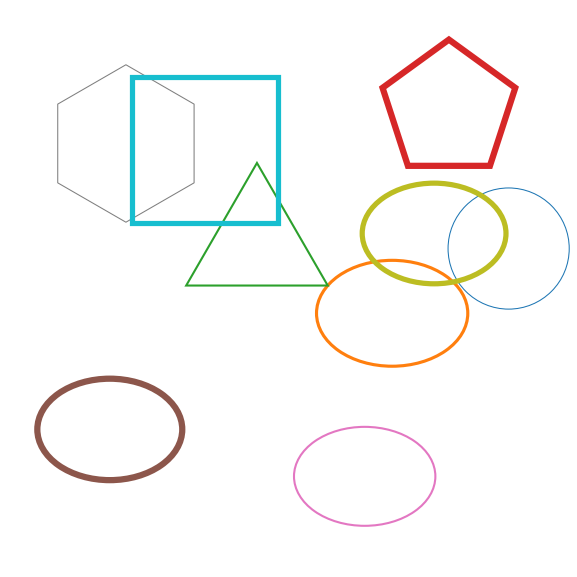[{"shape": "circle", "thickness": 0.5, "radius": 0.52, "center": [0.881, 0.569]}, {"shape": "oval", "thickness": 1.5, "radius": 0.65, "center": [0.679, 0.457]}, {"shape": "triangle", "thickness": 1, "radius": 0.71, "center": [0.445, 0.575]}, {"shape": "pentagon", "thickness": 3, "radius": 0.6, "center": [0.777, 0.81]}, {"shape": "oval", "thickness": 3, "radius": 0.63, "center": [0.19, 0.256]}, {"shape": "oval", "thickness": 1, "radius": 0.61, "center": [0.631, 0.174]}, {"shape": "hexagon", "thickness": 0.5, "radius": 0.68, "center": [0.218, 0.751]}, {"shape": "oval", "thickness": 2.5, "radius": 0.62, "center": [0.752, 0.595]}, {"shape": "square", "thickness": 2.5, "radius": 0.63, "center": [0.355, 0.74]}]